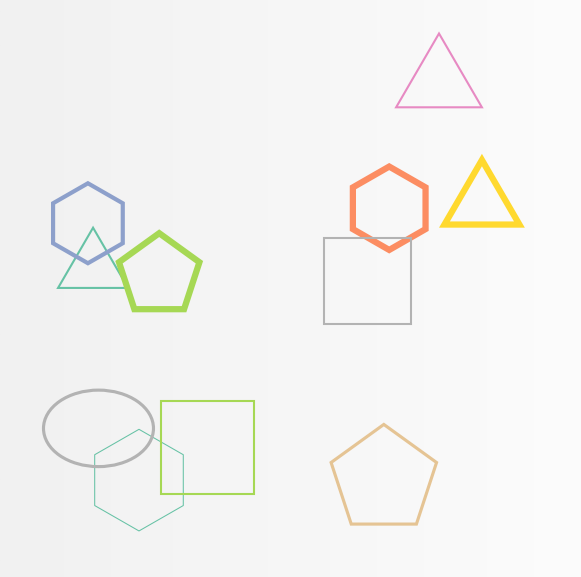[{"shape": "hexagon", "thickness": 0.5, "radius": 0.44, "center": [0.239, 0.168]}, {"shape": "triangle", "thickness": 1, "radius": 0.35, "center": [0.16, 0.535]}, {"shape": "hexagon", "thickness": 3, "radius": 0.36, "center": [0.67, 0.639]}, {"shape": "hexagon", "thickness": 2, "radius": 0.35, "center": [0.151, 0.613]}, {"shape": "triangle", "thickness": 1, "radius": 0.43, "center": [0.755, 0.856]}, {"shape": "square", "thickness": 1, "radius": 0.4, "center": [0.356, 0.224]}, {"shape": "pentagon", "thickness": 3, "radius": 0.36, "center": [0.274, 0.523]}, {"shape": "triangle", "thickness": 3, "radius": 0.37, "center": [0.829, 0.648]}, {"shape": "pentagon", "thickness": 1.5, "radius": 0.48, "center": [0.66, 0.169]}, {"shape": "oval", "thickness": 1.5, "radius": 0.47, "center": [0.169, 0.257]}, {"shape": "square", "thickness": 1, "radius": 0.37, "center": [0.632, 0.512]}]